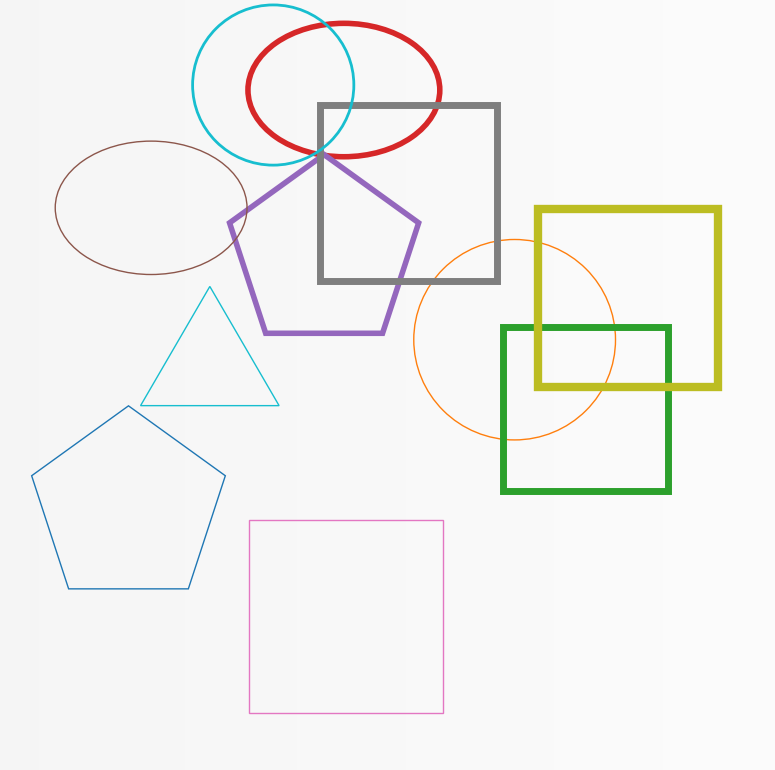[{"shape": "pentagon", "thickness": 0.5, "radius": 0.66, "center": [0.166, 0.342]}, {"shape": "circle", "thickness": 0.5, "radius": 0.65, "center": [0.664, 0.559]}, {"shape": "square", "thickness": 2.5, "radius": 0.53, "center": [0.755, 0.469]}, {"shape": "oval", "thickness": 2, "radius": 0.62, "center": [0.444, 0.883]}, {"shape": "pentagon", "thickness": 2, "radius": 0.64, "center": [0.418, 0.671]}, {"shape": "oval", "thickness": 0.5, "radius": 0.62, "center": [0.195, 0.73]}, {"shape": "square", "thickness": 0.5, "radius": 0.63, "center": [0.446, 0.2]}, {"shape": "square", "thickness": 2.5, "radius": 0.57, "center": [0.527, 0.749]}, {"shape": "square", "thickness": 3, "radius": 0.58, "center": [0.811, 0.613]}, {"shape": "circle", "thickness": 1, "radius": 0.52, "center": [0.353, 0.89]}, {"shape": "triangle", "thickness": 0.5, "radius": 0.52, "center": [0.271, 0.525]}]